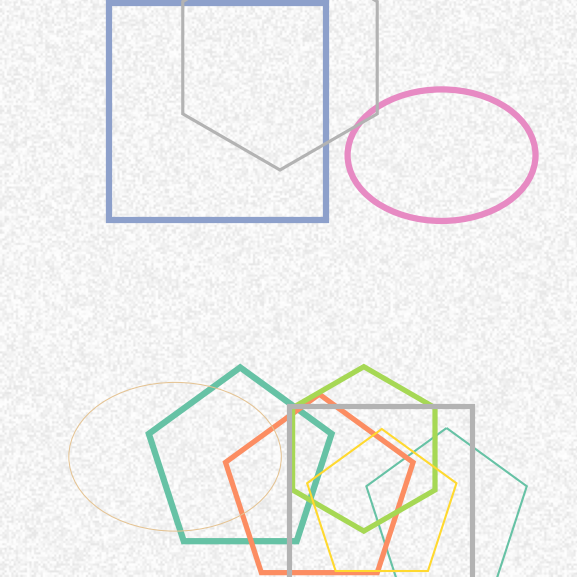[{"shape": "pentagon", "thickness": 3, "radius": 0.83, "center": [0.416, 0.197]}, {"shape": "pentagon", "thickness": 1, "radius": 0.73, "center": [0.773, 0.112]}, {"shape": "pentagon", "thickness": 2.5, "radius": 0.85, "center": [0.553, 0.146]}, {"shape": "square", "thickness": 3, "radius": 0.94, "center": [0.377, 0.806]}, {"shape": "oval", "thickness": 3, "radius": 0.81, "center": [0.765, 0.73]}, {"shape": "hexagon", "thickness": 2.5, "radius": 0.71, "center": [0.63, 0.222]}, {"shape": "pentagon", "thickness": 1, "radius": 0.68, "center": [0.661, 0.12]}, {"shape": "oval", "thickness": 0.5, "radius": 0.92, "center": [0.303, 0.208]}, {"shape": "square", "thickness": 2.5, "radius": 0.79, "center": [0.659, 0.138]}, {"shape": "hexagon", "thickness": 1.5, "radius": 0.97, "center": [0.485, 0.899]}]